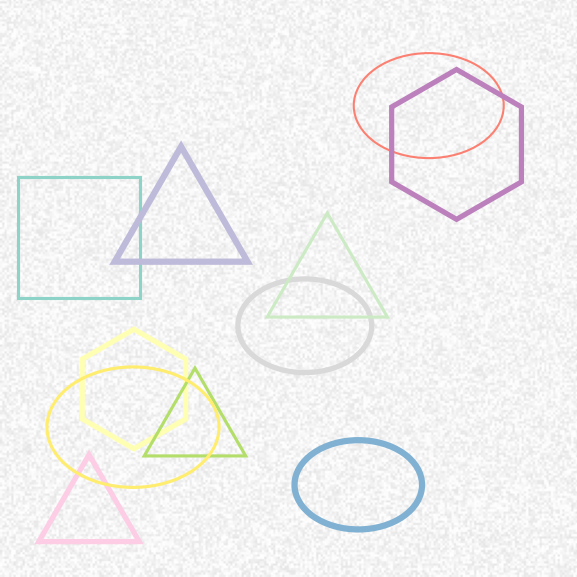[{"shape": "square", "thickness": 1.5, "radius": 0.53, "center": [0.137, 0.588]}, {"shape": "hexagon", "thickness": 2.5, "radius": 0.52, "center": [0.232, 0.326]}, {"shape": "triangle", "thickness": 3, "radius": 0.66, "center": [0.314, 0.612]}, {"shape": "oval", "thickness": 1, "radius": 0.65, "center": [0.742, 0.816]}, {"shape": "oval", "thickness": 3, "radius": 0.55, "center": [0.62, 0.16]}, {"shape": "triangle", "thickness": 1.5, "radius": 0.51, "center": [0.338, 0.26]}, {"shape": "triangle", "thickness": 2.5, "radius": 0.5, "center": [0.154, 0.112]}, {"shape": "oval", "thickness": 2.5, "radius": 0.58, "center": [0.528, 0.435]}, {"shape": "hexagon", "thickness": 2.5, "radius": 0.65, "center": [0.791, 0.749]}, {"shape": "triangle", "thickness": 1.5, "radius": 0.6, "center": [0.567, 0.51]}, {"shape": "oval", "thickness": 1.5, "radius": 0.74, "center": [0.23, 0.259]}]